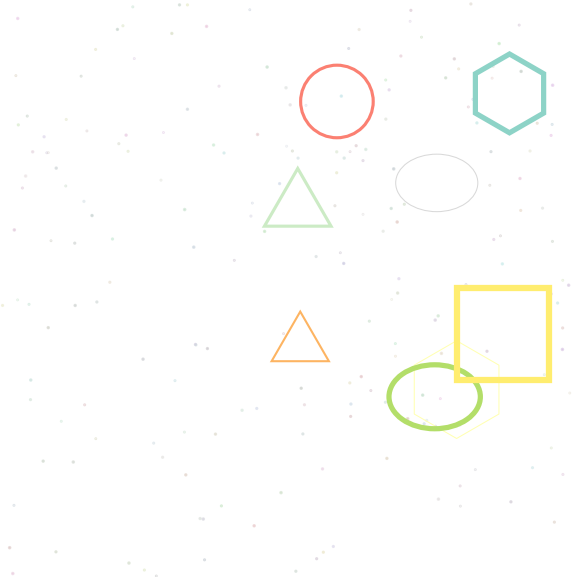[{"shape": "hexagon", "thickness": 2.5, "radius": 0.34, "center": [0.882, 0.837]}, {"shape": "hexagon", "thickness": 0.5, "radius": 0.42, "center": [0.791, 0.325]}, {"shape": "circle", "thickness": 1.5, "radius": 0.31, "center": [0.583, 0.823]}, {"shape": "triangle", "thickness": 1, "radius": 0.29, "center": [0.52, 0.402]}, {"shape": "oval", "thickness": 2.5, "radius": 0.4, "center": [0.753, 0.312]}, {"shape": "oval", "thickness": 0.5, "radius": 0.36, "center": [0.756, 0.682]}, {"shape": "triangle", "thickness": 1.5, "radius": 0.33, "center": [0.516, 0.641]}, {"shape": "square", "thickness": 3, "radius": 0.4, "center": [0.871, 0.42]}]